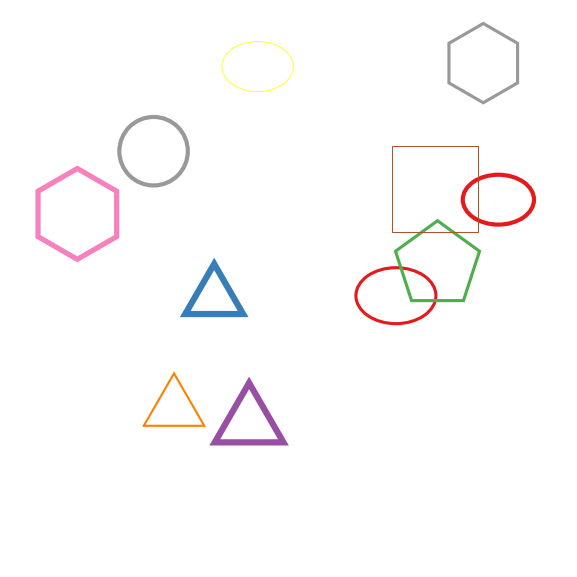[{"shape": "oval", "thickness": 2, "radius": 0.31, "center": [0.863, 0.653]}, {"shape": "oval", "thickness": 1.5, "radius": 0.35, "center": [0.686, 0.487]}, {"shape": "triangle", "thickness": 3, "radius": 0.29, "center": [0.371, 0.484]}, {"shape": "pentagon", "thickness": 1.5, "radius": 0.38, "center": [0.758, 0.54]}, {"shape": "triangle", "thickness": 3, "radius": 0.34, "center": [0.431, 0.267]}, {"shape": "triangle", "thickness": 1, "radius": 0.3, "center": [0.301, 0.292]}, {"shape": "oval", "thickness": 0.5, "radius": 0.31, "center": [0.446, 0.884]}, {"shape": "square", "thickness": 0.5, "radius": 0.37, "center": [0.753, 0.672]}, {"shape": "hexagon", "thickness": 2.5, "radius": 0.39, "center": [0.134, 0.629]}, {"shape": "hexagon", "thickness": 1.5, "radius": 0.34, "center": [0.837, 0.89]}, {"shape": "circle", "thickness": 2, "radius": 0.3, "center": [0.266, 0.737]}]